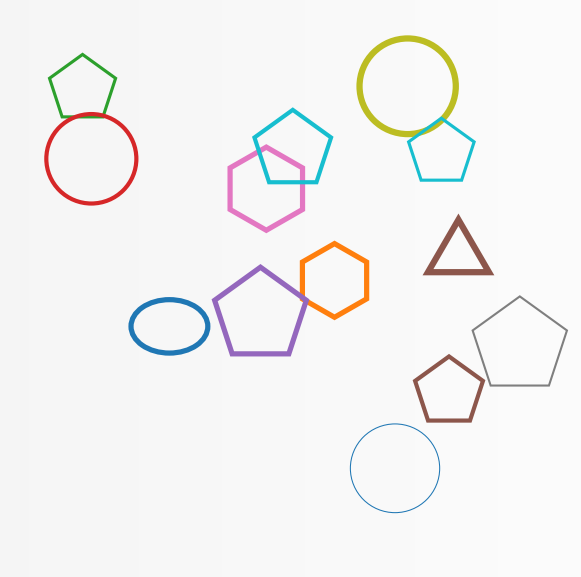[{"shape": "oval", "thickness": 2.5, "radius": 0.33, "center": [0.291, 0.434]}, {"shape": "circle", "thickness": 0.5, "radius": 0.38, "center": [0.68, 0.188]}, {"shape": "hexagon", "thickness": 2.5, "radius": 0.32, "center": [0.576, 0.514]}, {"shape": "pentagon", "thickness": 1.5, "radius": 0.3, "center": [0.142, 0.845]}, {"shape": "circle", "thickness": 2, "radius": 0.39, "center": [0.157, 0.724]}, {"shape": "pentagon", "thickness": 2.5, "radius": 0.41, "center": [0.448, 0.453]}, {"shape": "triangle", "thickness": 3, "radius": 0.3, "center": [0.789, 0.558]}, {"shape": "pentagon", "thickness": 2, "radius": 0.31, "center": [0.773, 0.321]}, {"shape": "hexagon", "thickness": 2.5, "radius": 0.36, "center": [0.458, 0.672]}, {"shape": "pentagon", "thickness": 1, "radius": 0.43, "center": [0.894, 0.401]}, {"shape": "circle", "thickness": 3, "radius": 0.41, "center": [0.701, 0.85]}, {"shape": "pentagon", "thickness": 1.5, "radius": 0.3, "center": [0.759, 0.735]}, {"shape": "pentagon", "thickness": 2, "radius": 0.35, "center": [0.504, 0.74]}]